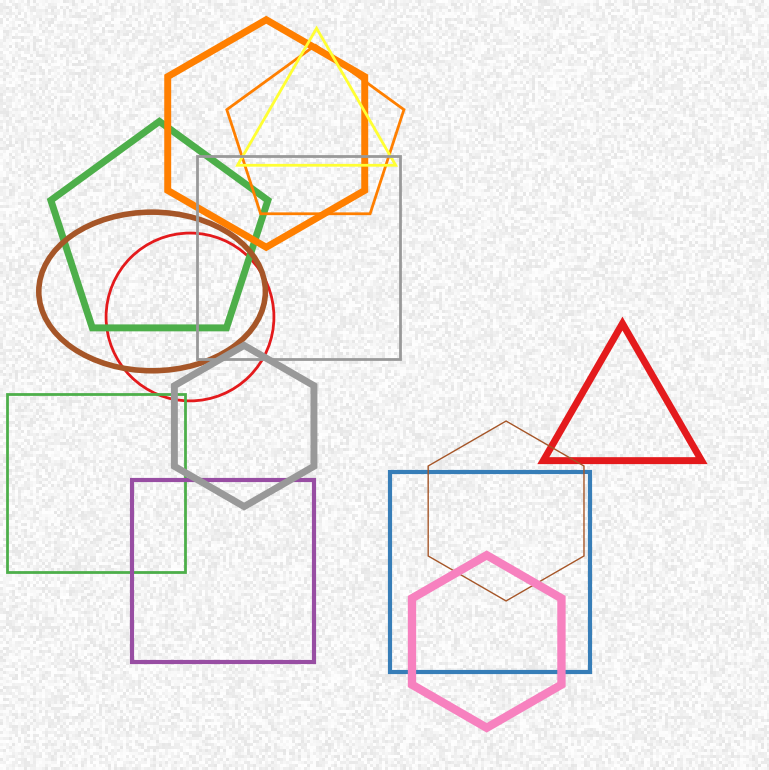[{"shape": "circle", "thickness": 1, "radius": 0.54, "center": [0.247, 0.588]}, {"shape": "triangle", "thickness": 2.5, "radius": 0.59, "center": [0.808, 0.461]}, {"shape": "square", "thickness": 1.5, "radius": 0.65, "center": [0.636, 0.258]}, {"shape": "square", "thickness": 1, "radius": 0.58, "center": [0.124, 0.373]}, {"shape": "pentagon", "thickness": 2.5, "radius": 0.74, "center": [0.207, 0.694]}, {"shape": "square", "thickness": 1.5, "radius": 0.59, "center": [0.29, 0.259]}, {"shape": "hexagon", "thickness": 2.5, "radius": 0.74, "center": [0.346, 0.827]}, {"shape": "pentagon", "thickness": 1, "radius": 0.6, "center": [0.41, 0.82]}, {"shape": "triangle", "thickness": 1, "radius": 0.59, "center": [0.411, 0.845]}, {"shape": "oval", "thickness": 2, "radius": 0.74, "center": [0.198, 0.621]}, {"shape": "hexagon", "thickness": 0.5, "radius": 0.58, "center": [0.657, 0.336]}, {"shape": "hexagon", "thickness": 3, "radius": 0.56, "center": [0.632, 0.167]}, {"shape": "square", "thickness": 1, "radius": 0.66, "center": [0.388, 0.665]}, {"shape": "hexagon", "thickness": 2.5, "radius": 0.52, "center": [0.317, 0.447]}]